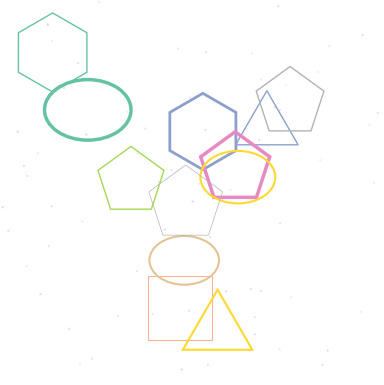[{"shape": "oval", "thickness": 2.5, "radius": 0.56, "center": [0.228, 0.715]}, {"shape": "hexagon", "thickness": 1, "radius": 0.51, "center": [0.137, 0.864]}, {"shape": "square", "thickness": 0.5, "radius": 0.41, "center": [0.468, 0.199]}, {"shape": "hexagon", "thickness": 2, "radius": 0.5, "center": [0.527, 0.659]}, {"shape": "triangle", "thickness": 1, "radius": 0.47, "center": [0.693, 0.671]}, {"shape": "pentagon", "thickness": 2.5, "radius": 0.47, "center": [0.611, 0.564]}, {"shape": "pentagon", "thickness": 1, "radius": 0.45, "center": [0.34, 0.53]}, {"shape": "triangle", "thickness": 1.5, "radius": 0.52, "center": [0.565, 0.143]}, {"shape": "oval", "thickness": 1.5, "radius": 0.49, "center": [0.618, 0.54]}, {"shape": "oval", "thickness": 1.5, "radius": 0.45, "center": [0.479, 0.324]}, {"shape": "pentagon", "thickness": 1, "radius": 0.46, "center": [0.753, 0.735]}, {"shape": "pentagon", "thickness": 0.5, "radius": 0.5, "center": [0.482, 0.471]}]